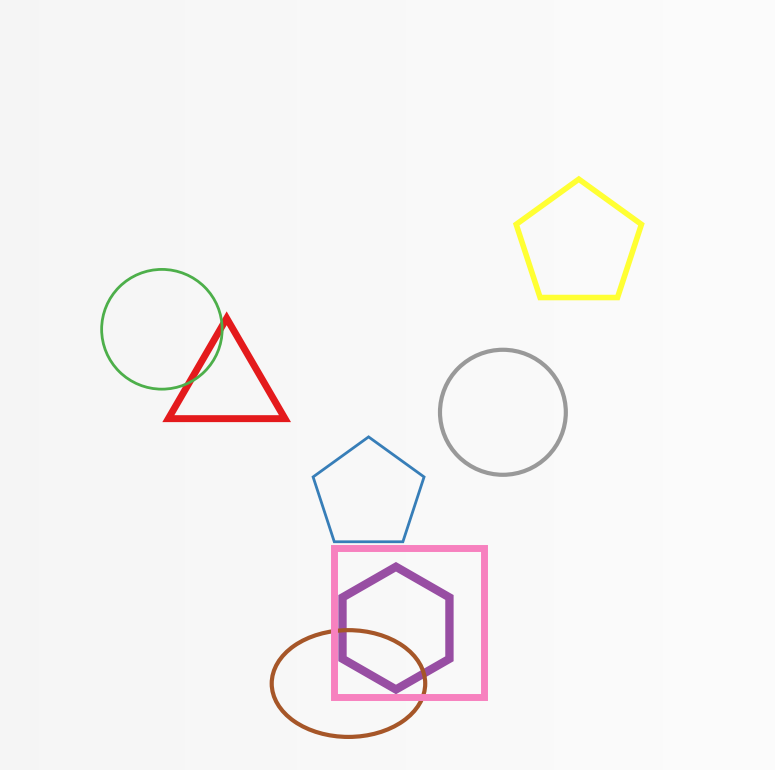[{"shape": "triangle", "thickness": 2.5, "radius": 0.43, "center": [0.292, 0.5]}, {"shape": "pentagon", "thickness": 1, "radius": 0.38, "center": [0.476, 0.357]}, {"shape": "circle", "thickness": 1, "radius": 0.39, "center": [0.209, 0.572]}, {"shape": "hexagon", "thickness": 3, "radius": 0.4, "center": [0.511, 0.184]}, {"shape": "pentagon", "thickness": 2, "radius": 0.42, "center": [0.747, 0.682]}, {"shape": "oval", "thickness": 1.5, "radius": 0.5, "center": [0.45, 0.112]}, {"shape": "square", "thickness": 2.5, "radius": 0.48, "center": [0.528, 0.191]}, {"shape": "circle", "thickness": 1.5, "radius": 0.41, "center": [0.649, 0.465]}]